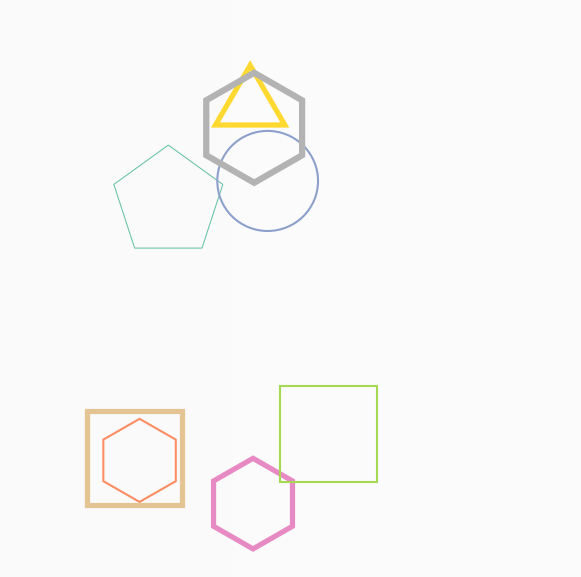[{"shape": "pentagon", "thickness": 0.5, "radius": 0.49, "center": [0.29, 0.649]}, {"shape": "hexagon", "thickness": 1, "radius": 0.36, "center": [0.24, 0.202]}, {"shape": "circle", "thickness": 1, "radius": 0.43, "center": [0.46, 0.686]}, {"shape": "hexagon", "thickness": 2.5, "radius": 0.39, "center": [0.435, 0.127]}, {"shape": "square", "thickness": 1, "radius": 0.42, "center": [0.565, 0.248]}, {"shape": "triangle", "thickness": 2.5, "radius": 0.34, "center": [0.43, 0.817]}, {"shape": "square", "thickness": 2.5, "radius": 0.41, "center": [0.231, 0.206]}, {"shape": "hexagon", "thickness": 3, "radius": 0.48, "center": [0.437, 0.778]}]